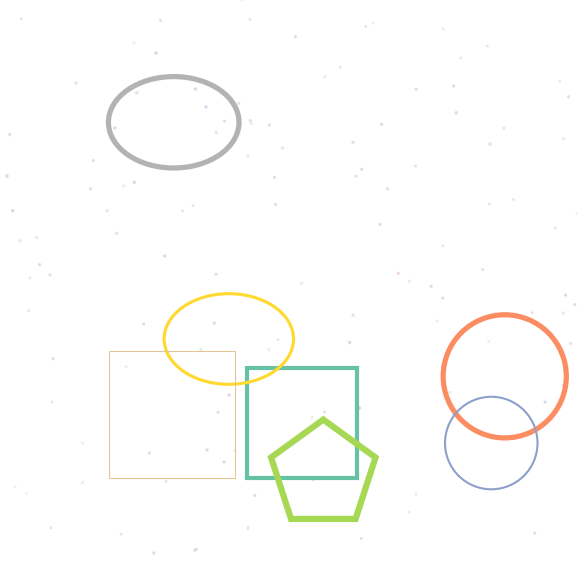[{"shape": "square", "thickness": 2, "radius": 0.48, "center": [0.523, 0.267]}, {"shape": "circle", "thickness": 2.5, "radius": 0.53, "center": [0.874, 0.347]}, {"shape": "circle", "thickness": 1, "radius": 0.4, "center": [0.851, 0.232]}, {"shape": "pentagon", "thickness": 3, "radius": 0.48, "center": [0.56, 0.178]}, {"shape": "oval", "thickness": 1.5, "radius": 0.56, "center": [0.396, 0.412]}, {"shape": "square", "thickness": 0.5, "radius": 0.55, "center": [0.298, 0.281]}, {"shape": "oval", "thickness": 2.5, "radius": 0.57, "center": [0.301, 0.787]}]